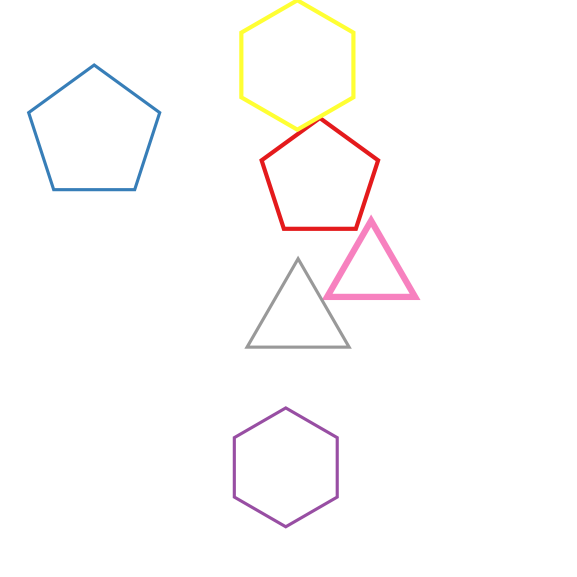[{"shape": "pentagon", "thickness": 2, "radius": 0.53, "center": [0.554, 0.689]}, {"shape": "pentagon", "thickness": 1.5, "radius": 0.6, "center": [0.163, 0.767]}, {"shape": "hexagon", "thickness": 1.5, "radius": 0.51, "center": [0.495, 0.19]}, {"shape": "hexagon", "thickness": 2, "radius": 0.56, "center": [0.515, 0.887]}, {"shape": "triangle", "thickness": 3, "radius": 0.44, "center": [0.643, 0.529]}, {"shape": "triangle", "thickness": 1.5, "radius": 0.51, "center": [0.516, 0.449]}]